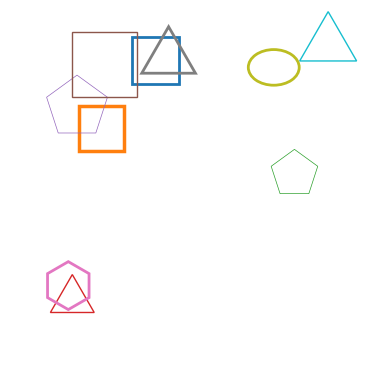[{"shape": "square", "thickness": 2, "radius": 0.3, "center": [0.404, 0.843]}, {"shape": "square", "thickness": 2.5, "radius": 0.3, "center": [0.264, 0.667]}, {"shape": "pentagon", "thickness": 0.5, "radius": 0.32, "center": [0.765, 0.548]}, {"shape": "triangle", "thickness": 1, "radius": 0.33, "center": [0.188, 0.221]}, {"shape": "pentagon", "thickness": 0.5, "radius": 0.42, "center": [0.2, 0.722]}, {"shape": "square", "thickness": 1, "radius": 0.42, "center": [0.272, 0.832]}, {"shape": "hexagon", "thickness": 2, "radius": 0.31, "center": [0.177, 0.258]}, {"shape": "triangle", "thickness": 2, "radius": 0.4, "center": [0.438, 0.85]}, {"shape": "oval", "thickness": 2, "radius": 0.33, "center": [0.711, 0.825]}, {"shape": "triangle", "thickness": 1, "radius": 0.43, "center": [0.852, 0.884]}]